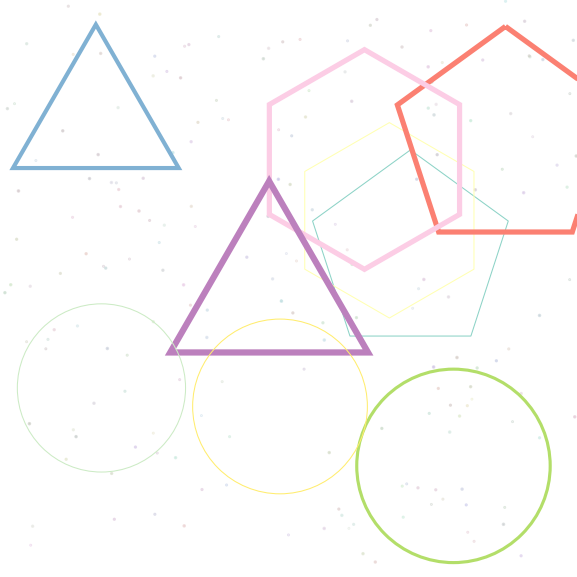[{"shape": "pentagon", "thickness": 0.5, "radius": 0.89, "center": [0.711, 0.561]}, {"shape": "hexagon", "thickness": 0.5, "radius": 0.85, "center": [0.674, 0.618]}, {"shape": "pentagon", "thickness": 2.5, "radius": 0.98, "center": [0.875, 0.757]}, {"shape": "triangle", "thickness": 2, "radius": 0.83, "center": [0.166, 0.791]}, {"shape": "circle", "thickness": 1.5, "radius": 0.84, "center": [0.785, 0.192]}, {"shape": "hexagon", "thickness": 2.5, "radius": 0.95, "center": [0.631, 0.723]}, {"shape": "triangle", "thickness": 3, "radius": 0.99, "center": [0.466, 0.488]}, {"shape": "circle", "thickness": 0.5, "radius": 0.73, "center": [0.176, 0.327]}, {"shape": "circle", "thickness": 0.5, "radius": 0.76, "center": [0.485, 0.295]}]